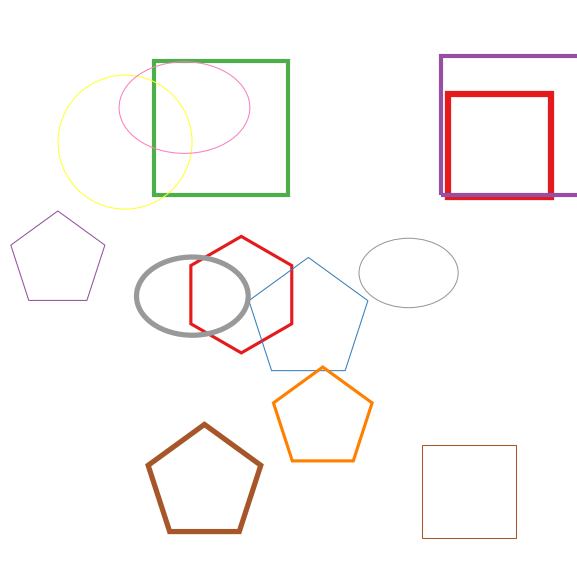[{"shape": "hexagon", "thickness": 1.5, "radius": 0.5, "center": [0.418, 0.489]}, {"shape": "square", "thickness": 3, "radius": 0.45, "center": [0.865, 0.748]}, {"shape": "pentagon", "thickness": 0.5, "radius": 0.54, "center": [0.534, 0.445]}, {"shape": "square", "thickness": 2, "radius": 0.58, "center": [0.383, 0.777]}, {"shape": "pentagon", "thickness": 0.5, "radius": 0.43, "center": [0.1, 0.548]}, {"shape": "square", "thickness": 2, "radius": 0.6, "center": [0.884, 0.782]}, {"shape": "pentagon", "thickness": 1.5, "radius": 0.45, "center": [0.559, 0.274]}, {"shape": "circle", "thickness": 0.5, "radius": 0.58, "center": [0.217, 0.753]}, {"shape": "square", "thickness": 0.5, "radius": 0.4, "center": [0.812, 0.147]}, {"shape": "pentagon", "thickness": 2.5, "radius": 0.51, "center": [0.354, 0.162]}, {"shape": "oval", "thickness": 0.5, "radius": 0.57, "center": [0.319, 0.813]}, {"shape": "oval", "thickness": 2.5, "radius": 0.48, "center": [0.333, 0.486]}, {"shape": "oval", "thickness": 0.5, "radius": 0.43, "center": [0.708, 0.526]}]